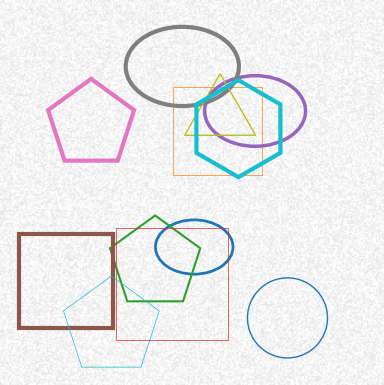[{"shape": "circle", "thickness": 1, "radius": 0.52, "center": [0.747, 0.174]}, {"shape": "oval", "thickness": 2, "radius": 0.5, "center": [0.504, 0.358]}, {"shape": "square", "thickness": 0.5, "radius": 0.58, "center": [0.565, 0.66]}, {"shape": "pentagon", "thickness": 1.5, "radius": 0.62, "center": [0.403, 0.317]}, {"shape": "square", "thickness": 0.5, "radius": 0.73, "center": [0.447, 0.263]}, {"shape": "oval", "thickness": 2.5, "radius": 0.66, "center": [0.663, 0.712]}, {"shape": "square", "thickness": 3, "radius": 0.61, "center": [0.171, 0.27]}, {"shape": "pentagon", "thickness": 3, "radius": 0.59, "center": [0.237, 0.678]}, {"shape": "oval", "thickness": 3, "radius": 0.74, "center": [0.474, 0.827]}, {"shape": "triangle", "thickness": 1, "radius": 0.53, "center": [0.572, 0.702]}, {"shape": "hexagon", "thickness": 3, "radius": 0.63, "center": [0.619, 0.666]}, {"shape": "pentagon", "thickness": 0.5, "radius": 0.65, "center": [0.289, 0.152]}]